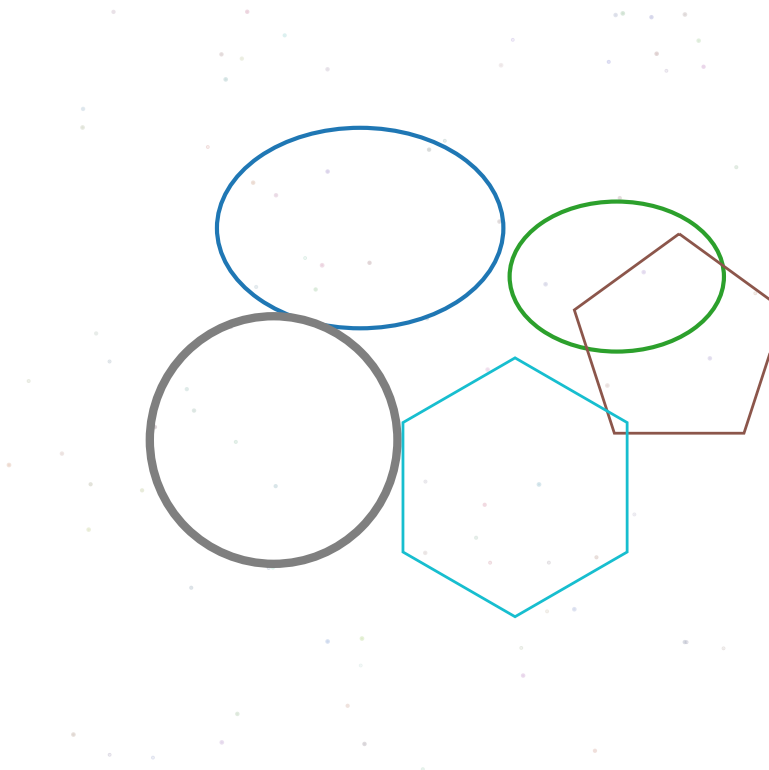[{"shape": "oval", "thickness": 1.5, "radius": 0.93, "center": [0.468, 0.704]}, {"shape": "oval", "thickness": 1.5, "radius": 0.7, "center": [0.801, 0.641]}, {"shape": "pentagon", "thickness": 1, "radius": 0.72, "center": [0.882, 0.553]}, {"shape": "circle", "thickness": 3, "radius": 0.8, "center": [0.355, 0.429]}, {"shape": "hexagon", "thickness": 1, "radius": 0.84, "center": [0.669, 0.367]}]